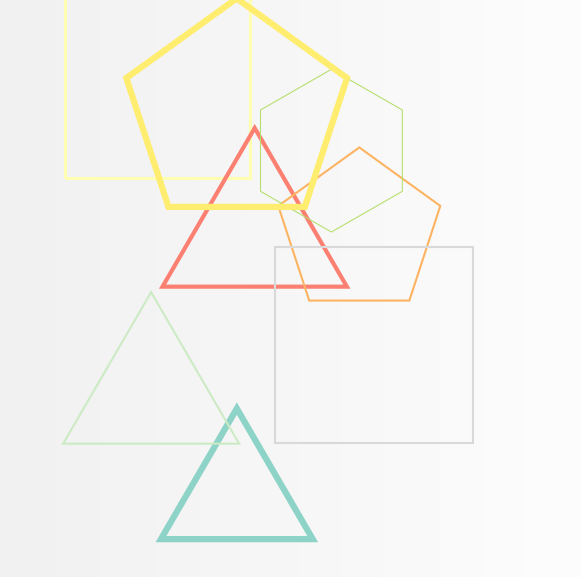[{"shape": "triangle", "thickness": 3, "radius": 0.75, "center": [0.407, 0.141]}, {"shape": "square", "thickness": 1.5, "radius": 0.79, "center": [0.271, 0.85]}, {"shape": "triangle", "thickness": 2, "radius": 0.92, "center": [0.438, 0.594]}, {"shape": "pentagon", "thickness": 1, "radius": 0.73, "center": [0.618, 0.597]}, {"shape": "hexagon", "thickness": 0.5, "radius": 0.7, "center": [0.57, 0.738]}, {"shape": "square", "thickness": 1, "radius": 0.85, "center": [0.644, 0.402]}, {"shape": "triangle", "thickness": 1, "radius": 0.87, "center": [0.26, 0.318]}, {"shape": "pentagon", "thickness": 3, "radius": 1.0, "center": [0.407, 0.802]}]